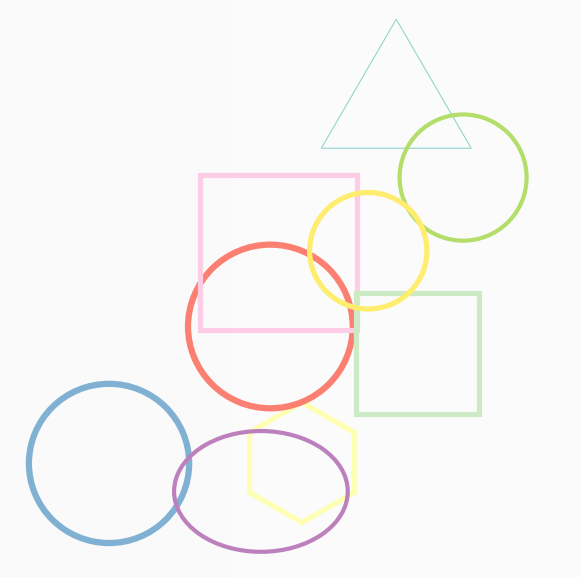[{"shape": "triangle", "thickness": 0.5, "radius": 0.74, "center": [0.682, 0.817]}, {"shape": "hexagon", "thickness": 2.5, "radius": 0.52, "center": [0.519, 0.198]}, {"shape": "circle", "thickness": 3, "radius": 0.71, "center": [0.465, 0.434]}, {"shape": "circle", "thickness": 3, "radius": 0.69, "center": [0.188, 0.197]}, {"shape": "circle", "thickness": 2, "radius": 0.55, "center": [0.797, 0.692]}, {"shape": "square", "thickness": 2.5, "radius": 0.68, "center": [0.479, 0.562]}, {"shape": "oval", "thickness": 2, "radius": 0.75, "center": [0.449, 0.148]}, {"shape": "square", "thickness": 2.5, "radius": 0.53, "center": [0.718, 0.387]}, {"shape": "circle", "thickness": 2.5, "radius": 0.5, "center": [0.634, 0.565]}]